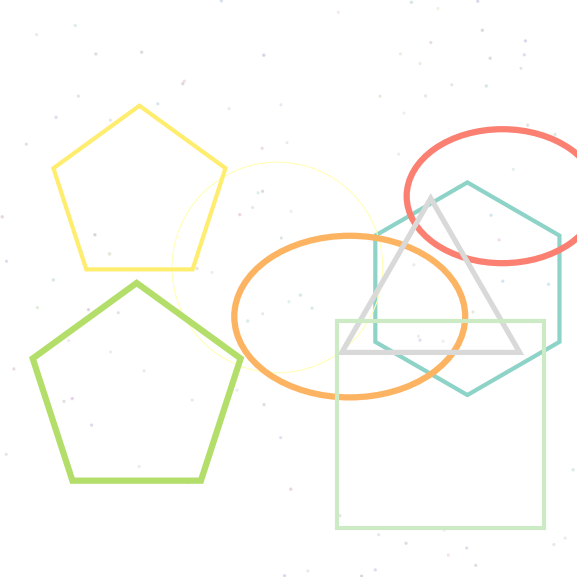[{"shape": "hexagon", "thickness": 2, "radius": 0.92, "center": [0.809, 0.499]}, {"shape": "circle", "thickness": 0.5, "radius": 0.91, "center": [0.48, 0.536]}, {"shape": "oval", "thickness": 3, "radius": 0.83, "center": [0.87, 0.659]}, {"shape": "oval", "thickness": 3, "radius": 1.0, "center": [0.606, 0.451]}, {"shape": "pentagon", "thickness": 3, "radius": 0.95, "center": [0.237, 0.32]}, {"shape": "triangle", "thickness": 2.5, "radius": 0.89, "center": [0.746, 0.478]}, {"shape": "square", "thickness": 2, "radius": 0.9, "center": [0.763, 0.264]}, {"shape": "pentagon", "thickness": 2, "radius": 0.78, "center": [0.241, 0.659]}]